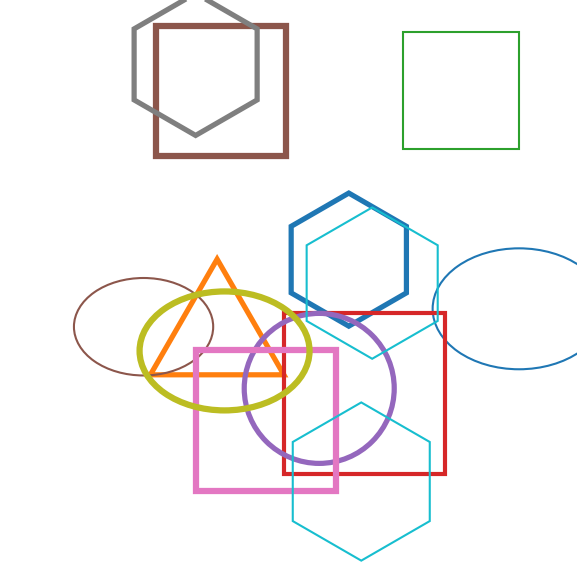[{"shape": "oval", "thickness": 1, "radius": 0.75, "center": [0.899, 0.464]}, {"shape": "hexagon", "thickness": 2.5, "radius": 0.58, "center": [0.604, 0.55]}, {"shape": "triangle", "thickness": 2.5, "radius": 0.67, "center": [0.376, 0.417]}, {"shape": "square", "thickness": 1, "radius": 0.5, "center": [0.798, 0.842]}, {"shape": "square", "thickness": 2, "radius": 0.7, "center": [0.631, 0.318]}, {"shape": "circle", "thickness": 2.5, "radius": 0.65, "center": [0.553, 0.327]}, {"shape": "oval", "thickness": 1, "radius": 0.6, "center": [0.249, 0.433]}, {"shape": "square", "thickness": 3, "radius": 0.56, "center": [0.383, 0.842]}, {"shape": "square", "thickness": 3, "radius": 0.61, "center": [0.461, 0.271]}, {"shape": "hexagon", "thickness": 2.5, "radius": 0.61, "center": [0.339, 0.888]}, {"shape": "oval", "thickness": 3, "radius": 0.74, "center": [0.389, 0.391]}, {"shape": "hexagon", "thickness": 1, "radius": 0.68, "center": [0.626, 0.165]}, {"shape": "hexagon", "thickness": 1, "radius": 0.66, "center": [0.644, 0.509]}]